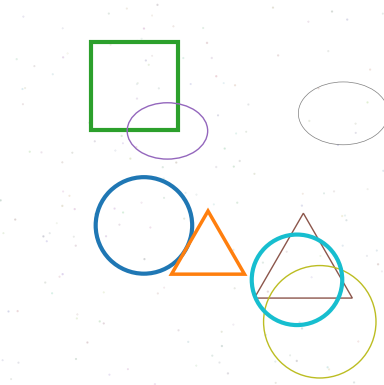[{"shape": "circle", "thickness": 3, "radius": 0.63, "center": [0.374, 0.414]}, {"shape": "triangle", "thickness": 2.5, "radius": 0.55, "center": [0.54, 0.343]}, {"shape": "square", "thickness": 3, "radius": 0.57, "center": [0.35, 0.776]}, {"shape": "oval", "thickness": 1, "radius": 0.52, "center": [0.435, 0.66]}, {"shape": "triangle", "thickness": 1, "radius": 0.73, "center": [0.788, 0.299]}, {"shape": "oval", "thickness": 0.5, "radius": 0.58, "center": [0.892, 0.706]}, {"shape": "circle", "thickness": 1, "radius": 0.73, "center": [0.831, 0.164]}, {"shape": "circle", "thickness": 3, "radius": 0.59, "center": [0.771, 0.273]}]